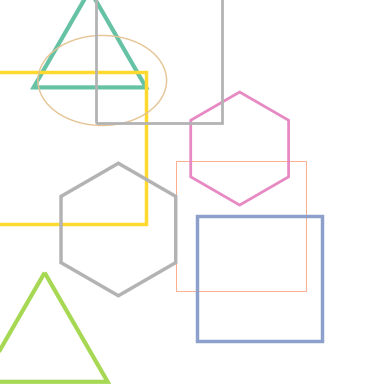[{"shape": "triangle", "thickness": 3, "radius": 0.84, "center": [0.233, 0.857]}, {"shape": "square", "thickness": 0.5, "radius": 0.85, "center": [0.626, 0.412]}, {"shape": "square", "thickness": 2.5, "radius": 0.81, "center": [0.674, 0.276]}, {"shape": "hexagon", "thickness": 2, "radius": 0.73, "center": [0.622, 0.614]}, {"shape": "triangle", "thickness": 3, "radius": 0.94, "center": [0.116, 0.103]}, {"shape": "square", "thickness": 2.5, "radius": 0.99, "center": [0.181, 0.616]}, {"shape": "oval", "thickness": 1, "radius": 0.84, "center": [0.266, 0.791]}, {"shape": "square", "thickness": 2, "radius": 0.82, "center": [0.412, 0.843]}, {"shape": "hexagon", "thickness": 2.5, "radius": 0.86, "center": [0.307, 0.404]}]